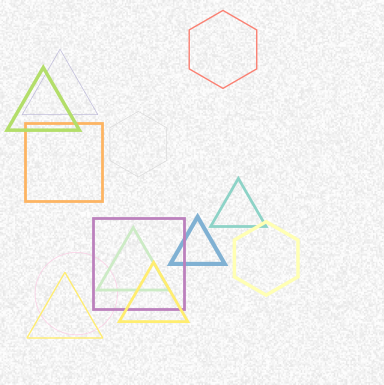[{"shape": "triangle", "thickness": 2, "radius": 0.42, "center": [0.619, 0.453]}, {"shape": "hexagon", "thickness": 2.5, "radius": 0.48, "center": [0.691, 0.329]}, {"shape": "triangle", "thickness": 0.5, "radius": 0.57, "center": [0.156, 0.759]}, {"shape": "hexagon", "thickness": 1, "radius": 0.51, "center": [0.579, 0.872]}, {"shape": "triangle", "thickness": 3, "radius": 0.41, "center": [0.513, 0.355]}, {"shape": "square", "thickness": 2, "radius": 0.5, "center": [0.165, 0.58]}, {"shape": "triangle", "thickness": 2.5, "radius": 0.54, "center": [0.112, 0.716]}, {"shape": "circle", "thickness": 0.5, "radius": 0.53, "center": [0.198, 0.237]}, {"shape": "hexagon", "thickness": 0.5, "radius": 0.43, "center": [0.359, 0.625]}, {"shape": "square", "thickness": 2, "radius": 0.59, "center": [0.36, 0.316]}, {"shape": "triangle", "thickness": 2, "radius": 0.54, "center": [0.346, 0.301]}, {"shape": "triangle", "thickness": 1, "radius": 0.57, "center": [0.169, 0.179]}, {"shape": "triangle", "thickness": 2, "radius": 0.51, "center": [0.399, 0.216]}]